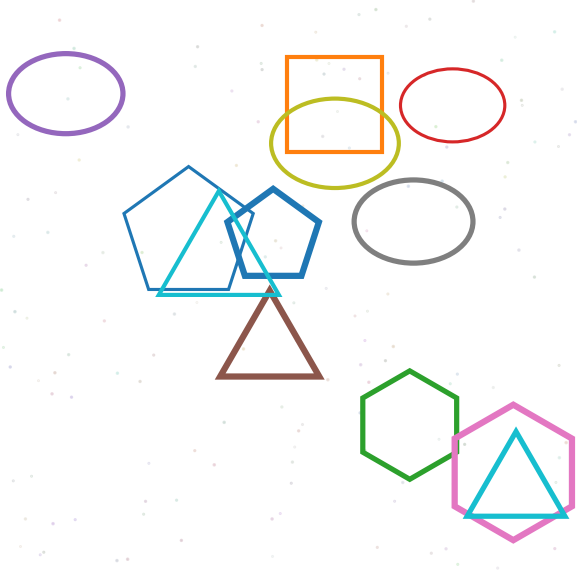[{"shape": "pentagon", "thickness": 3, "radius": 0.42, "center": [0.473, 0.589]}, {"shape": "pentagon", "thickness": 1.5, "radius": 0.59, "center": [0.327, 0.593]}, {"shape": "square", "thickness": 2, "radius": 0.41, "center": [0.579, 0.818]}, {"shape": "hexagon", "thickness": 2.5, "radius": 0.47, "center": [0.709, 0.263]}, {"shape": "oval", "thickness": 1.5, "radius": 0.45, "center": [0.784, 0.817]}, {"shape": "oval", "thickness": 2.5, "radius": 0.5, "center": [0.114, 0.837]}, {"shape": "triangle", "thickness": 3, "radius": 0.5, "center": [0.467, 0.397]}, {"shape": "hexagon", "thickness": 3, "radius": 0.59, "center": [0.889, 0.181]}, {"shape": "oval", "thickness": 2.5, "radius": 0.51, "center": [0.716, 0.616]}, {"shape": "oval", "thickness": 2, "radius": 0.55, "center": [0.58, 0.751]}, {"shape": "triangle", "thickness": 2.5, "radius": 0.49, "center": [0.894, 0.154]}, {"shape": "triangle", "thickness": 2, "radius": 0.6, "center": [0.379, 0.548]}]